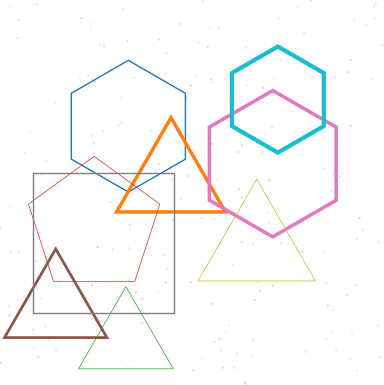[{"shape": "hexagon", "thickness": 1, "radius": 0.86, "center": [0.333, 0.672]}, {"shape": "triangle", "thickness": 2.5, "radius": 0.82, "center": [0.444, 0.531]}, {"shape": "triangle", "thickness": 0.5, "radius": 0.71, "center": [0.327, 0.113]}, {"shape": "pentagon", "thickness": 0.5, "radius": 0.9, "center": [0.245, 0.414]}, {"shape": "triangle", "thickness": 2, "radius": 0.77, "center": [0.145, 0.2]}, {"shape": "hexagon", "thickness": 2.5, "radius": 0.95, "center": [0.708, 0.575]}, {"shape": "square", "thickness": 1, "radius": 0.91, "center": [0.268, 0.369]}, {"shape": "triangle", "thickness": 0.5, "radius": 0.88, "center": [0.667, 0.358]}, {"shape": "hexagon", "thickness": 3, "radius": 0.69, "center": [0.722, 0.741]}]